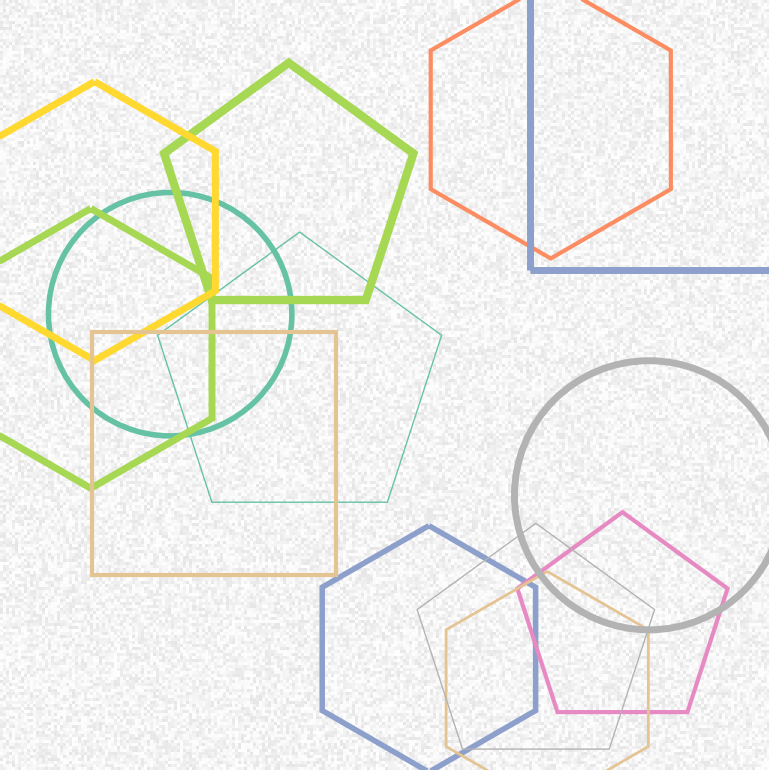[{"shape": "pentagon", "thickness": 0.5, "radius": 0.97, "center": [0.389, 0.505]}, {"shape": "circle", "thickness": 2, "radius": 0.79, "center": [0.221, 0.592]}, {"shape": "hexagon", "thickness": 1.5, "radius": 0.9, "center": [0.715, 0.844]}, {"shape": "square", "thickness": 2.5, "radius": 0.99, "center": [0.887, 0.849]}, {"shape": "hexagon", "thickness": 2, "radius": 0.8, "center": [0.557, 0.157]}, {"shape": "pentagon", "thickness": 1.5, "radius": 0.72, "center": [0.808, 0.191]}, {"shape": "hexagon", "thickness": 2.5, "radius": 0.91, "center": [0.118, 0.548]}, {"shape": "pentagon", "thickness": 3, "radius": 0.85, "center": [0.375, 0.748]}, {"shape": "hexagon", "thickness": 2.5, "radius": 0.91, "center": [0.123, 0.713]}, {"shape": "hexagon", "thickness": 1, "radius": 0.76, "center": [0.711, 0.106]}, {"shape": "square", "thickness": 1.5, "radius": 0.79, "center": [0.278, 0.411]}, {"shape": "circle", "thickness": 2.5, "radius": 0.87, "center": [0.843, 0.357]}, {"shape": "pentagon", "thickness": 0.5, "radius": 0.81, "center": [0.696, 0.158]}]